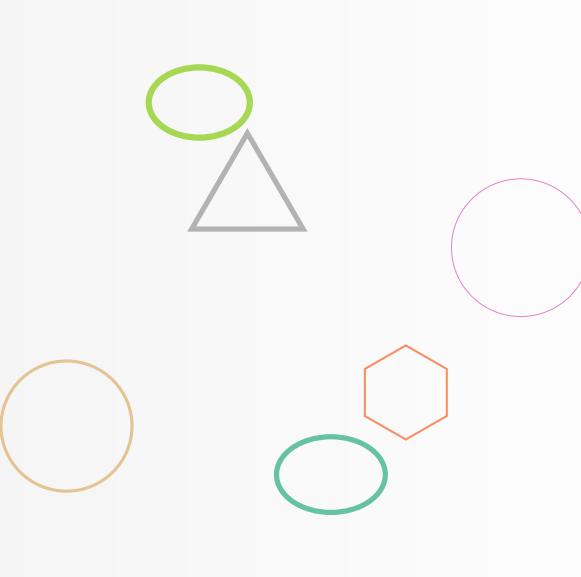[{"shape": "oval", "thickness": 2.5, "radius": 0.47, "center": [0.569, 0.177]}, {"shape": "hexagon", "thickness": 1, "radius": 0.41, "center": [0.698, 0.32]}, {"shape": "circle", "thickness": 0.5, "radius": 0.6, "center": [0.896, 0.57]}, {"shape": "oval", "thickness": 3, "radius": 0.43, "center": [0.343, 0.822]}, {"shape": "circle", "thickness": 1.5, "radius": 0.56, "center": [0.114, 0.261]}, {"shape": "triangle", "thickness": 2.5, "radius": 0.55, "center": [0.426, 0.658]}]